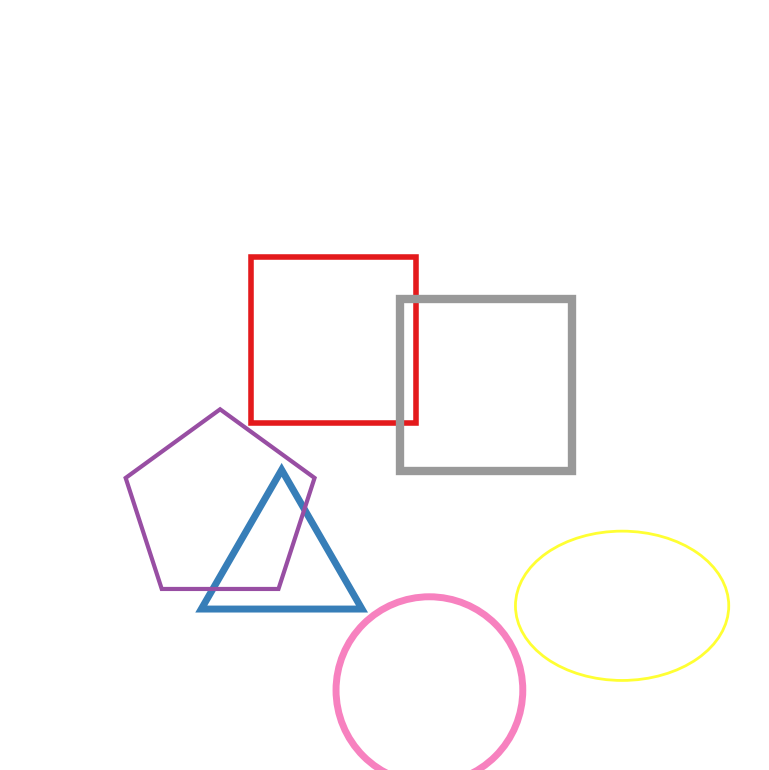[{"shape": "square", "thickness": 2, "radius": 0.54, "center": [0.433, 0.559]}, {"shape": "triangle", "thickness": 2.5, "radius": 0.6, "center": [0.366, 0.269]}, {"shape": "pentagon", "thickness": 1.5, "radius": 0.64, "center": [0.286, 0.339]}, {"shape": "oval", "thickness": 1, "radius": 0.69, "center": [0.808, 0.213]}, {"shape": "circle", "thickness": 2.5, "radius": 0.61, "center": [0.558, 0.104]}, {"shape": "square", "thickness": 3, "radius": 0.56, "center": [0.631, 0.5]}]